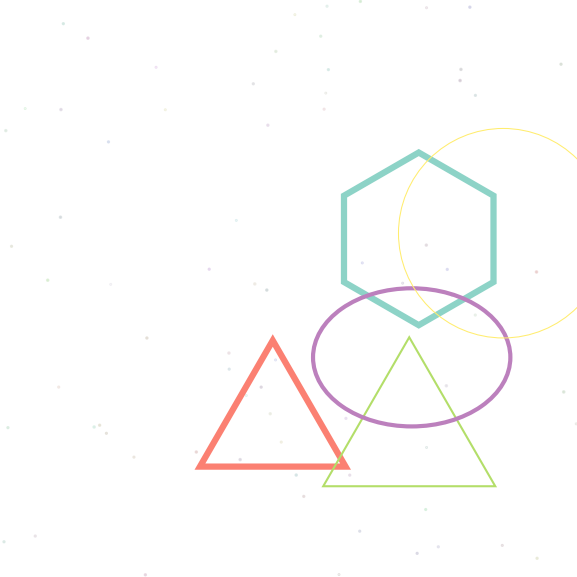[{"shape": "hexagon", "thickness": 3, "radius": 0.75, "center": [0.725, 0.586]}, {"shape": "triangle", "thickness": 3, "radius": 0.73, "center": [0.472, 0.264]}, {"shape": "triangle", "thickness": 1, "radius": 0.86, "center": [0.709, 0.243]}, {"shape": "oval", "thickness": 2, "radius": 0.85, "center": [0.713, 0.38]}, {"shape": "circle", "thickness": 0.5, "radius": 0.91, "center": [0.871, 0.595]}]